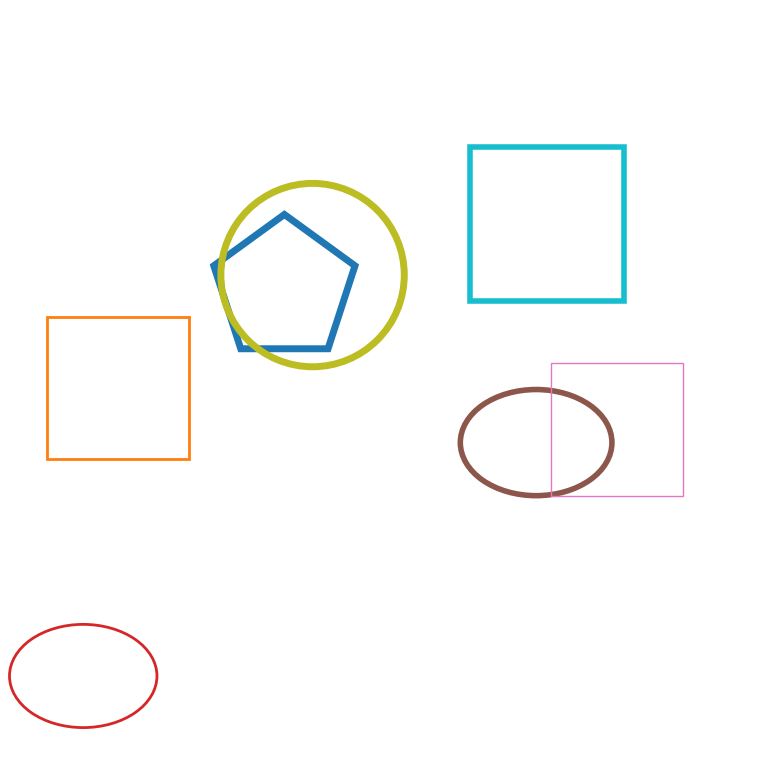[{"shape": "pentagon", "thickness": 2.5, "radius": 0.48, "center": [0.369, 0.625]}, {"shape": "square", "thickness": 1, "radius": 0.46, "center": [0.154, 0.496]}, {"shape": "oval", "thickness": 1, "radius": 0.48, "center": [0.108, 0.122]}, {"shape": "oval", "thickness": 2, "radius": 0.49, "center": [0.696, 0.425]}, {"shape": "square", "thickness": 0.5, "radius": 0.43, "center": [0.801, 0.442]}, {"shape": "circle", "thickness": 2.5, "radius": 0.6, "center": [0.406, 0.643]}, {"shape": "square", "thickness": 2, "radius": 0.5, "center": [0.71, 0.71]}]